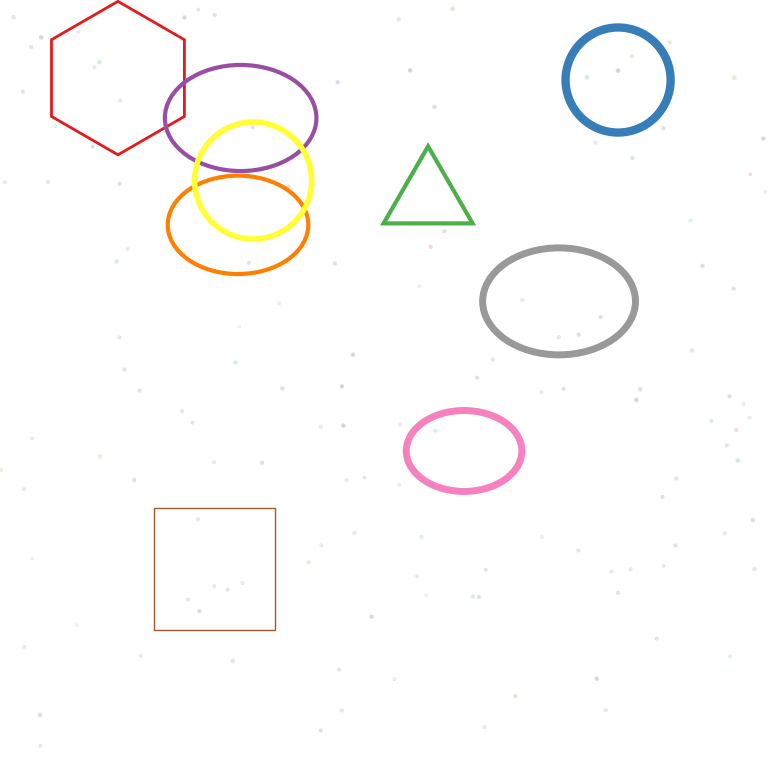[{"shape": "hexagon", "thickness": 1, "radius": 0.5, "center": [0.153, 0.899]}, {"shape": "circle", "thickness": 3, "radius": 0.34, "center": [0.803, 0.896]}, {"shape": "triangle", "thickness": 1.5, "radius": 0.33, "center": [0.556, 0.743]}, {"shape": "oval", "thickness": 1.5, "radius": 0.49, "center": [0.313, 0.847]}, {"shape": "oval", "thickness": 1.5, "radius": 0.46, "center": [0.309, 0.708]}, {"shape": "circle", "thickness": 2, "radius": 0.38, "center": [0.329, 0.766]}, {"shape": "square", "thickness": 0.5, "radius": 0.4, "center": [0.279, 0.261]}, {"shape": "oval", "thickness": 2.5, "radius": 0.38, "center": [0.603, 0.414]}, {"shape": "oval", "thickness": 2.5, "radius": 0.5, "center": [0.726, 0.609]}]